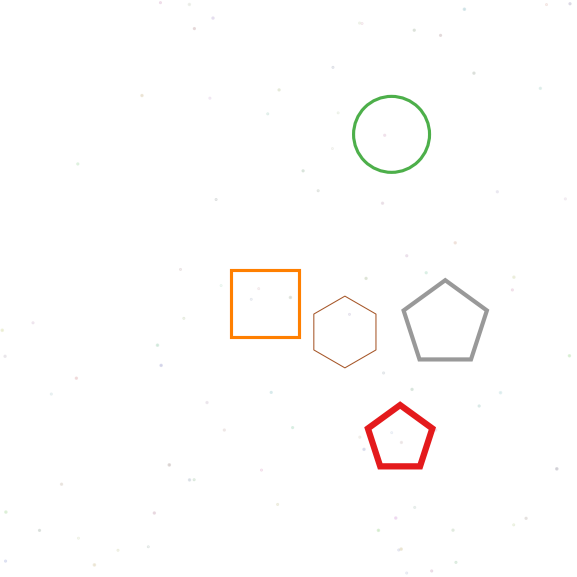[{"shape": "pentagon", "thickness": 3, "radius": 0.29, "center": [0.693, 0.239]}, {"shape": "circle", "thickness": 1.5, "radius": 0.33, "center": [0.678, 0.766]}, {"shape": "square", "thickness": 1.5, "radius": 0.29, "center": [0.459, 0.474]}, {"shape": "hexagon", "thickness": 0.5, "radius": 0.31, "center": [0.597, 0.424]}, {"shape": "pentagon", "thickness": 2, "radius": 0.38, "center": [0.771, 0.438]}]